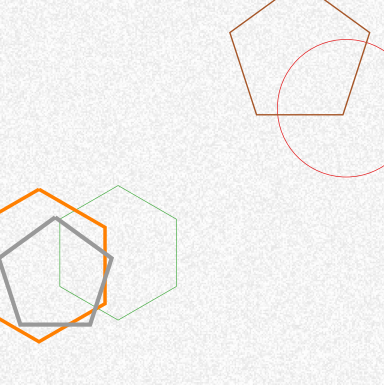[{"shape": "circle", "thickness": 0.5, "radius": 0.89, "center": [0.899, 0.719]}, {"shape": "hexagon", "thickness": 0.5, "radius": 0.87, "center": [0.307, 0.343]}, {"shape": "hexagon", "thickness": 2.5, "radius": 0.99, "center": [0.101, 0.31]}, {"shape": "pentagon", "thickness": 1, "radius": 0.95, "center": [0.779, 0.856]}, {"shape": "pentagon", "thickness": 3, "radius": 0.77, "center": [0.143, 0.282]}]